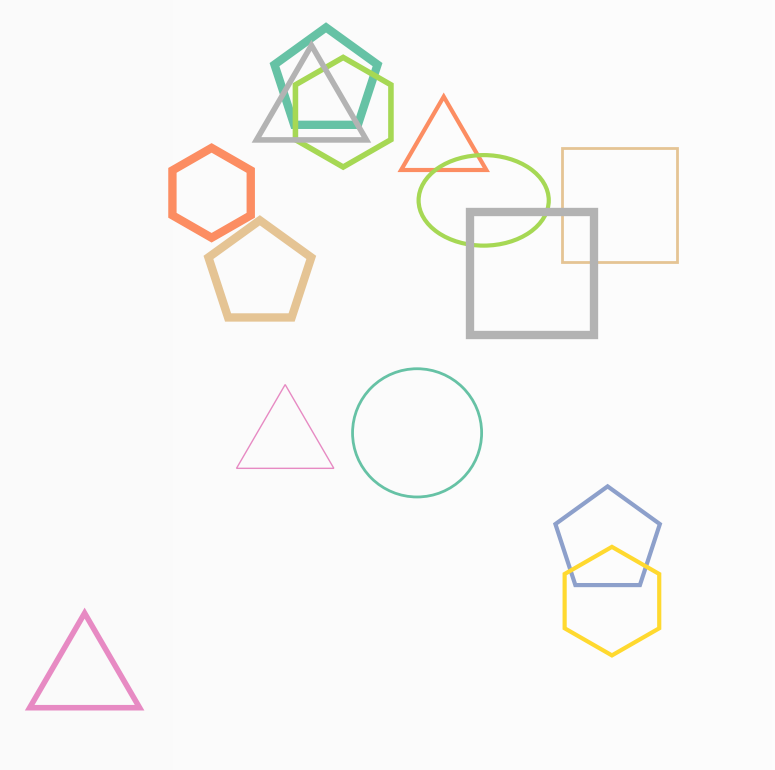[{"shape": "pentagon", "thickness": 3, "radius": 0.35, "center": [0.421, 0.894]}, {"shape": "circle", "thickness": 1, "radius": 0.42, "center": [0.538, 0.438]}, {"shape": "triangle", "thickness": 1.5, "radius": 0.32, "center": [0.573, 0.811]}, {"shape": "hexagon", "thickness": 3, "radius": 0.29, "center": [0.273, 0.75]}, {"shape": "pentagon", "thickness": 1.5, "radius": 0.35, "center": [0.784, 0.297]}, {"shape": "triangle", "thickness": 0.5, "radius": 0.36, "center": [0.368, 0.428]}, {"shape": "triangle", "thickness": 2, "radius": 0.41, "center": [0.109, 0.122]}, {"shape": "hexagon", "thickness": 2, "radius": 0.36, "center": [0.443, 0.854]}, {"shape": "oval", "thickness": 1.5, "radius": 0.42, "center": [0.624, 0.74]}, {"shape": "hexagon", "thickness": 1.5, "radius": 0.35, "center": [0.79, 0.219]}, {"shape": "pentagon", "thickness": 3, "radius": 0.35, "center": [0.335, 0.644]}, {"shape": "square", "thickness": 1, "radius": 0.37, "center": [0.799, 0.734]}, {"shape": "triangle", "thickness": 2, "radius": 0.41, "center": [0.402, 0.859]}, {"shape": "square", "thickness": 3, "radius": 0.4, "center": [0.687, 0.645]}]